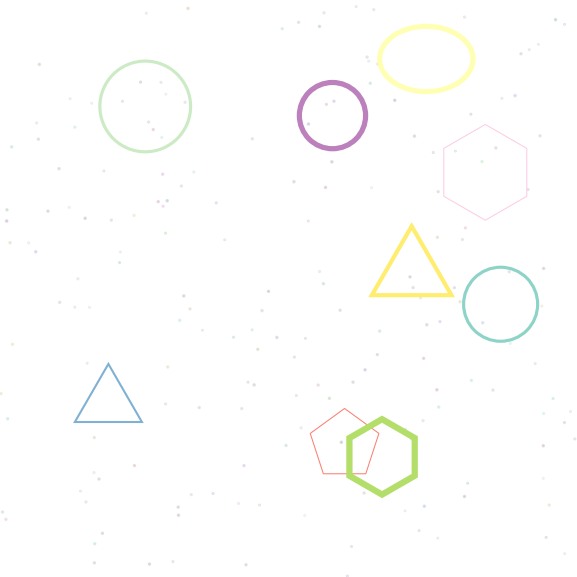[{"shape": "circle", "thickness": 1.5, "radius": 0.32, "center": [0.867, 0.472]}, {"shape": "oval", "thickness": 2.5, "radius": 0.4, "center": [0.738, 0.897]}, {"shape": "pentagon", "thickness": 0.5, "radius": 0.31, "center": [0.597, 0.229]}, {"shape": "triangle", "thickness": 1, "radius": 0.34, "center": [0.188, 0.302]}, {"shape": "hexagon", "thickness": 3, "radius": 0.33, "center": [0.662, 0.208]}, {"shape": "hexagon", "thickness": 0.5, "radius": 0.41, "center": [0.84, 0.701]}, {"shape": "circle", "thickness": 2.5, "radius": 0.29, "center": [0.576, 0.799]}, {"shape": "circle", "thickness": 1.5, "radius": 0.39, "center": [0.251, 0.815]}, {"shape": "triangle", "thickness": 2, "radius": 0.4, "center": [0.713, 0.528]}]